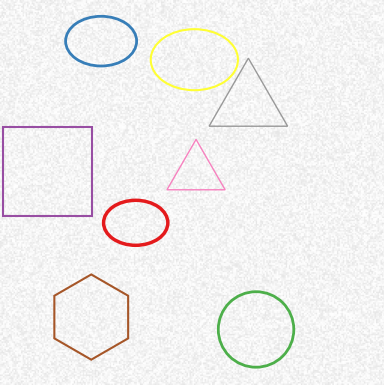[{"shape": "oval", "thickness": 2.5, "radius": 0.42, "center": [0.352, 0.421]}, {"shape": "oval", "thickness": 2, "radius": 0.46, "center": [0.263, 0.893]}, {"shape": "circle", "thickness": 2, "radius": 0.49, "center": [0.665, 0.144]}, {"shape": "square", "thickness": 1.5, "radius": 0.58, "center": [0.124, 0.555]}, {"shape": "oval", "thickness": 1.5, "radius": 0.57, "center": [0.505, 0.845]}, {"shape": "hexagon", "thickness": 1.5, "radius": 0.55, "center": [0.237, 0.176]}, {"shape": "triangle", "thickness": 1, "radius": 0.44, "center": [0.509, 0.551]}, {"shape": "triangle", "thickness": 1, "radius": 0.59, "center": [0.645, 0.731]}]